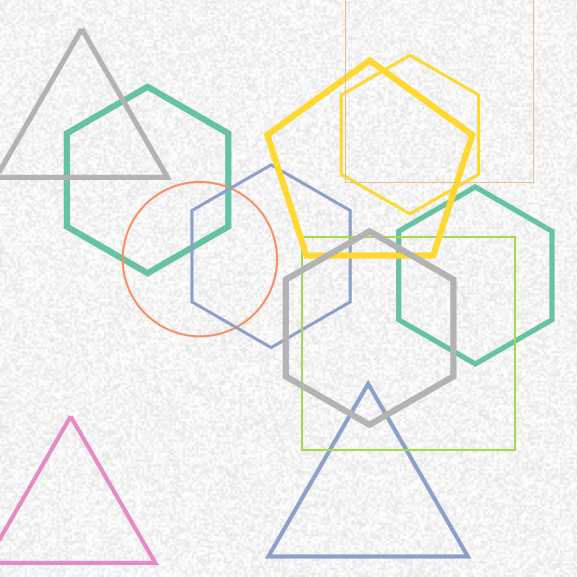[{"shape": "hexagon", "thickness": 3, "radius": 0.81, "center": [0.256, 0.687]}, {"shape": "hexagon", "thickness": 2.5, "radius": 0.77, "center": [0.823, 0.522]}, {"shape": "circle", "thickness": 1, "radius": 0.67, "center": [0.346, 0.55]}, {"shape": "hexagon", "thickness": 1.5, "radius": 0.79, "center": [0.469, 0.555]}, {"shape": "triangle", "thickness": 2, "radius": 1.0, "center": [0.637, 0.135]}, {"shape": "triangle", "thickness": 2, "radius": 0.85, "center": [0.122, 0.109]}, {"shape": "square", "thickness": 1, "radius": 0.92, "center": [0.708, 0.404]}, {"shape": "hexagon", "thickness": 1.5, "radius": 0.69, "center": [0.71, 0.766]}, {"shape": "pentagon", "thickness": 3, "radius": 0.93, "center": [0.64, 0.708]}, {"shape": "square", "thickness": 0.5, "radius": 0.81, "center": [0.76, 0.847]}, {"shape": "triangle", "thickness": 2.5, "radius": 0.86, "center": [0.142, 0.778]}, {"shape": "hexagon", "thickness": 3, "radius": 0.84, "center": [0.64, 0.431]}]